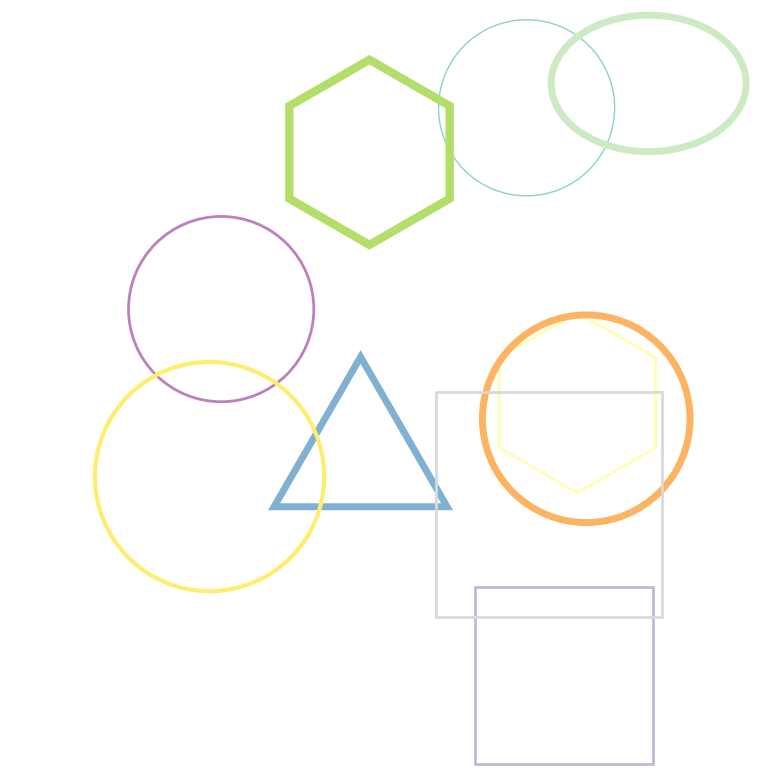[{"shape": "circle", "thickness": 0.5, "radius": 0.57, "center": [0.684, 0.86]}, {"shape": "hexagon", "thickness": 1, "radius": 0.59, "center": [0.75, 0.477]}, {"shape": "square", "thickness": 1, "radius": 0.58, "center": [0.733, 0.123]}, {"shape": "triangle", "thickness": 2.5, "radius": 0.65, "center": [0.468, 0.407]}, {"shape": "circle", "thickness": 2.5, "radius": 0.67, "center": [0.761, 0.456]}, {"shape": "hexagon", "thickness": 3, "radius": 0.6, "center": [0.48, 0.802]}, {"shape": "square", "thickness": 1, "radius": 0.73, "center": [0.713, 0.345]}, {"shape": "circle", "thickness": 1, "radius": 0.6, "center": [0.287, 0.599]}, {"shape": "oval", "thickness": 2.5, "radius": 0.63, "center": [0.842, 0.892]}, {"shape": "circle", "thickness": 1.5, "radius": 0.74, "center": [0.272, 0.381]}]